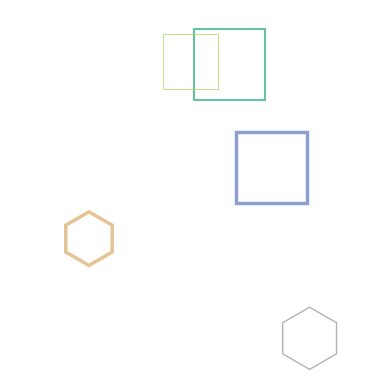[{"shape": "square", "thickness": 1.5, "radius": 0.46, "center": [0.596, 0.833]}, {"shape": "square", "thickness": 2.5, "radius": 0.46, "center": [0.706, 0.564]}, {"shape": "square", "thickness": 0.5, "radius": 0.36, "center": [0.495, 0.839]}, {"shape": "hexagon", "thickness": 2.5, "radius": 0.35, "center": [0.231, 0.38]}, {"shape": "hexagon", "thickness": 1, "radius": 0.4, "center": [0.804, 0.121]}]